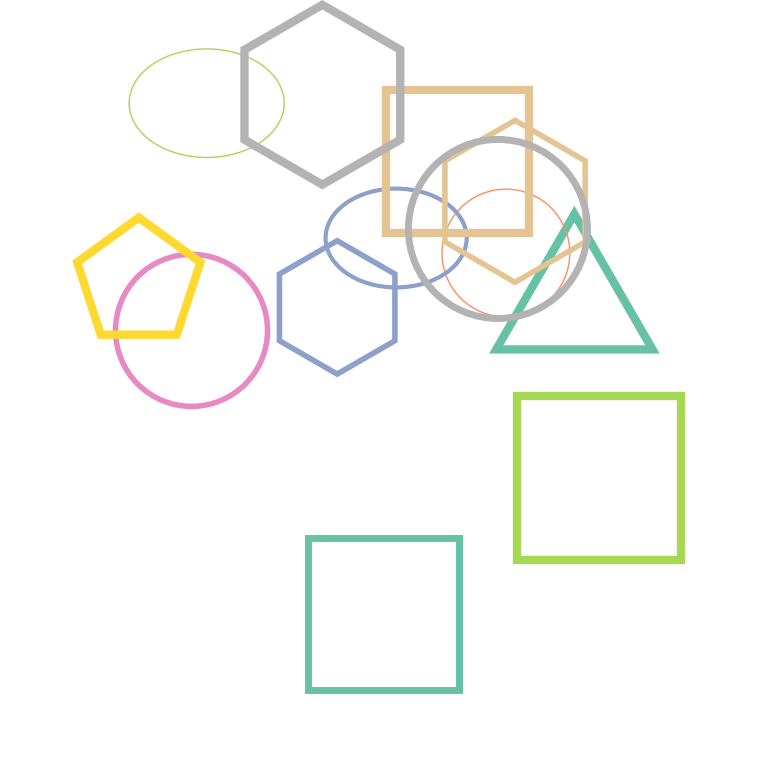[{"shape": "square", "thickness": 2.5, "radius": 0.49, "center": [0.498, 0.202]}, {"shape": "triangle", "thickness": 3, "radius": 0.59, "center": [0.746, 0.605]}, {"shape": "circle", "thickness": 0.5, "radius": 0.41, "center": [0.657, 0.671]}, {"shape": "oval", "thickness": 1.5, "radius": 0.46, "center": [0.514, 0.691]}, {"shape": "hexagon", "thickness": 2, "radius": 0.43, "center": [0.438, 0.601]}, {"shape": "circle", "thickness": 2, "radius": 0.49, "center": [0.249, 0.571]}, {"shape": "oval", "thickness": 0.5, "radius": 0.5, "center": [0.268, 0.866]}, {"shape": "square", "thickness": 3, "radius": 0.53, "center": [0.778, 0.379]}, {"shape": "pentagon", "thickness": 3, "radius": 0.42, "center": [0.18, 0.633]}, {"shape": "hexagon", "thickness": 2, "radius": 0.53, "center": [0.669, 0.739]}, {"shape": "square", "thickness": 3, "radius": 0.46, "center": [0.594, 0.79]}, {"shape": "circle", "thickness": 2.5, "radius": 0.58, "center": [0.647, 0.703]}, {"shape": "hexagon", "thickness": 3, "radius": 0.58, "center": [0.419, 0.877]}]